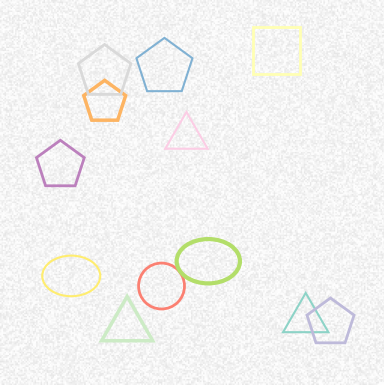[{"shape": "triangle", "thickness": 1.5, "radius": 0.34, "center": [0.794, 0.171]}, {"shape": "square", "thickness": 2, "radius": 0.31, "center": [0.718, 0.869]}, {"shape": "pentagon", "thickness": 2, "radius": 0.32, "center": [0.858, 0.162]}, {"shape": "circle", "thickness": 2, "radius": 0.3, "center": [0.42, 0.257]}, {"shape": "pentagon", "thickness": 1.5, "radius": 0.38, "center": [0.427, 0.825]}, {"shape": "pentagon", "thickness": 2.5, "radius": 0.29, "center": [0.272, 0.734]}, {"shape": "oval", "thickness": 3, "radius": 0.41, "center": [0.541, 0.321]}, {"shape": "triangle", "thickness": 1.5, "radius": 0.32, "center": [0.484, 0.645]}, {"shape": "pentagon", "thickness": 2, "radius": 0.36, "center": [0.272, 0.813]}, {"shape": "pentagon", "thickness": 2, "radius": 0.33, "center": [0.157, 0.57]}, {"shape": "triangle", "thickness": 2.5, "radius": 0.38, "center": [0.33, 0.153]}, {"shape": "oval", "thickness": 1.5, "radius": 0.38, "center": [0.185, 0.283]}]